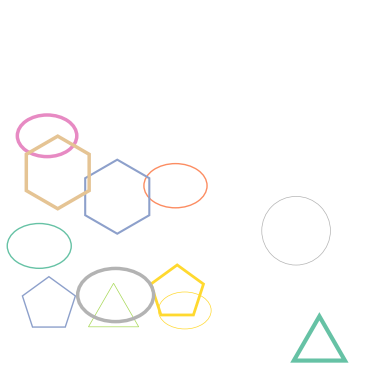[{"shape": "triangle", "thickness": 3, "radius": 0.38, "center": [0.83, 0.102]}, {"shape": "oval", "thickness": 1, "radius": 0.42, "center": [0.102, 0.361]}, {"shape": "oval", "thickness": 1, "radius": 0.41, "center": [0.456, 0.518]}, {"shape": "hexagon", "thickness": 1.5, "radius": 0.48, "center": [0.305, 0.489]}, {"shape": "pentagon", "thickness": 1, "radius": 0.36, "center": [0.127, 0.209]}, {"shape": "oval", "thickness": 2.5, "radius": 0.39, "center": [0.122, 0.647]}, {"shape": "triangle", "thickness": 0.5, "radius": 0.38, "center": [0.295, 0.189]}, {"shape": "pentagon", "thickness": 2, "radius": 0.36, "center": [0.46, 0.24]}, {"shape": "oval", "thickness": 0.5, "radius": 0.34, "center": [0.48, 0.194]}, {"shape": "hexagon", "thickness": 2.5, "radius": 0.47, "center": [0.15, 0.552]}, {"shape": "circle", "thickness": 0.5, "radius": 0.45, "center": [0.769, 0.401]}, {"shape": "oval", "thickness": 2.5, "radius": 0.49, "center": [0.3, 0.234]}]